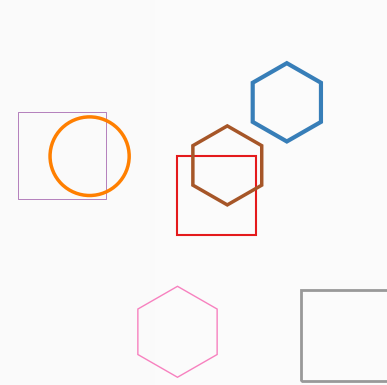[{"shape": "square", "thickness": 1.5, "radius": 0.51, "center": [0.56, 0.492]}, {"shape": "hexagon", "thickness": 3, "radius": 0.51, "center": [0.74, 0.734]}, {"shape": "square", "thickness": 0.5, "radius": 0.57, "center": [0.161, 0.596]}, {"shape": "circle", "thickness": 2.5, "radius": 0.51, "center": [0.231, 0.594]}, {"shape": "hexagon", "thickness": 2.5, "radius": 0.51, "center": [0.587, 0.57]}, {"shape": "hexagon", "thickness": 1, "radius": 0.59, "center": [0.458, 0.138]}, {"shape": "square", "thickness": 2, "radius": 0.59, "center": [0.895, 0.129]}]